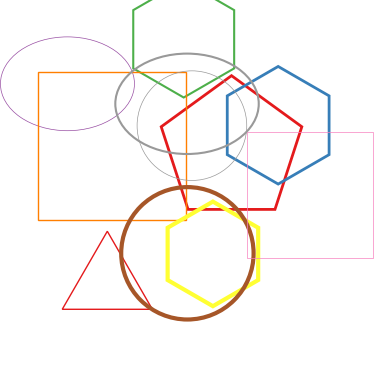[{"shape": "triangle", "thickness": 1, "radius": 0.68, "center": [0.279, 0.264]}, {"shape": "pentagon", "thickness": 2, "radius": 0.96, "center": [0.601, 0.611]}, {"shape": "hexagon", "thickness": 2, "radius": 0.76, "center": [0.723, 0.675]}, {"shape": "hexagon", "thickness": 1.5, "radius": 0.76, "center": [0.477, 0.898]}, {"shape": "oval", "thickness": 0.5, "radius": 0.87, "center": [0.175, 0.782]}, {"shape": "square", "thickness": 1, "radius": 0.96, "center": [0.291, 0.62]}, {"shape": "hexagon", "thickness": 3, "radius": 0.68, "center": [0.553, 0.341]}, {"shape": "circle", "thickness": 3, "radius": 0.86, "center": [0.487, 0.342]}, {"shape": "square", "thickness": 0.5, "radius": 0.82, "center": [0.806, 0.493]}, {"shape": "circle", "thickness": 0.5, "radius": 0.71, "center": [0.498, 0.674]}, {"shape": "oval", "thickness": 1.5, "radius": 0.93, "center": [0.486, 0.73]}]